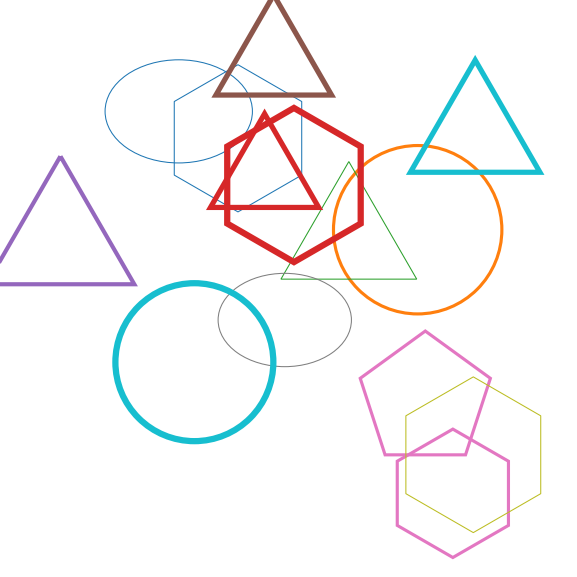[{"shape": "oval", "thickness": 0.5, "radius": 0.64, "center": [0.31, 0.806]}, {"shape": "hexagon", "thickness": 0.5, "radius": 0.64, "center": [0.412, 0.76]}, {"shape": "circle", "thickness": 1.5, "radius": 0.73, "center": [0.723, 0.601]}, {"shape": "triangle", "thickness": 0.5, "radius": 0.68, "center": [0.604, 0.584]}, {"shape": "hexagon", "thickness": 3, "radius": 0.67, "center": [0.509, 0.679]}, {"shape": "triangle", "thickness": 2.5, "radius": 0.54, "center": [0.458, 0.694]}, {"shape": "triangle", "thickness": 2, "radius": 0.74, "center": [0.105, 0.581]}, {"shape": "triangle", "thickness": 2.5, "radius": 0.58, "center": [0.474, 0.892]}, {"shape": "hexagon", "thickness": 1.5, "radius": 0.56, "center": [0.784, 0.145]}, {"shape": "pentagon", "thickness": 1.5, "radius": 0.59, "center": [0.736, 0.307]}, {"shape": "oval", "thickness": 0.5, "radius": 0.58, "center": [0.493, 0.445]}, {"shape": "hexagon", "thickness": 0.5, "radius": 0.67, "center": [0.82, 0.212]}, {"shape": "triangle", "thickness": 2.5, "radius": 0.65, "center": [0.823, 0.766]}, {"shape": "circle", "thickness": 3, "radius": 0.68, "center": [0.337, 0.372]}]